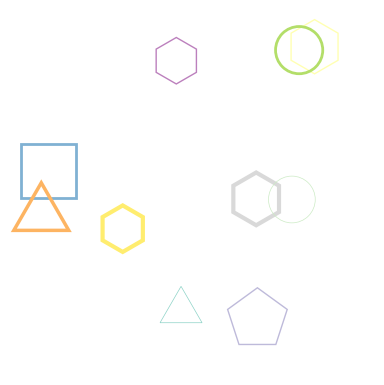[{"shape": "triangle", "thickness": 0.5, "radius": 0.31, "center": [0.47, 0.193]}, {"shape": "hexagon", "thickness": 1, "radius": 0.35, "center": [0.817, 0.879]}, {"shape": "pentagon", "thickness": 1, "radius": 0.41, "center": [0.669, 0.171]}, {"shape": "square", "thickness": 2, "radius": 0.35, "center": [0.126, 0.557]}, {"shape": "triangle", "thickness": 2.5, "radius": 0.41, "center": [0.107, 0.443]}, {"shape": "circle", "thickness": 2, "radius": 0.31, "center": [0.777, 0.87]}, {"shape": "hexagon", "thickness": 3, "radius": 0.34, "center": [0.665, 0.483]}, {"shape": "hexagon", "thickness": 1, "radius": 0.3, "center": [0.458, 0.842]}, {"shape": "circle", "thickness": 0.5, "radius": 0.3, "center": [0.758, 0.482]}, {"shape": "hexagon", "thickness": 3, "radius": 0.3, "center": [0.319, 0.406]}]